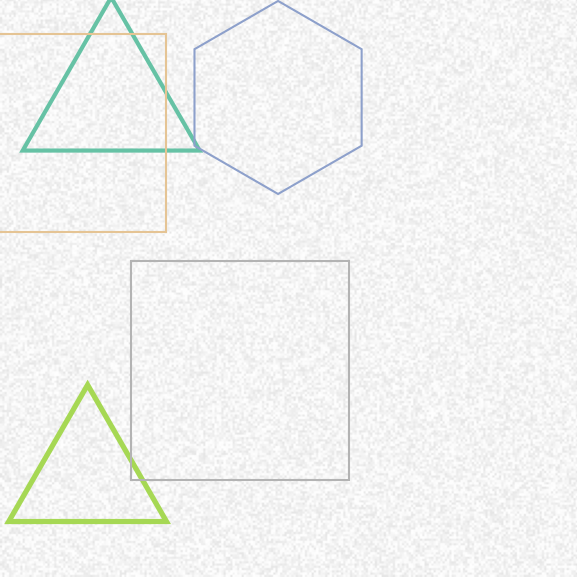[{"shape": "triangle", "thickness": 2, "radius": 0.88, "center": [0.193, 0.827]}, {"shape": "hexagon", "thickness": 1, "radius": 0.84, "center": [0.482, 0.83]}, {"shape": "triangle", "thickness": 2.5, "radius": 0.79, "center": [0.152, 0.175]}, {"shape": "square", "thickness": 1, "radius": 0.86, "center": [0.116, 0.769]}, {"shape": "square", "thickness": 1, "radius": 0.95, "center": [0.416, 0.357]}]